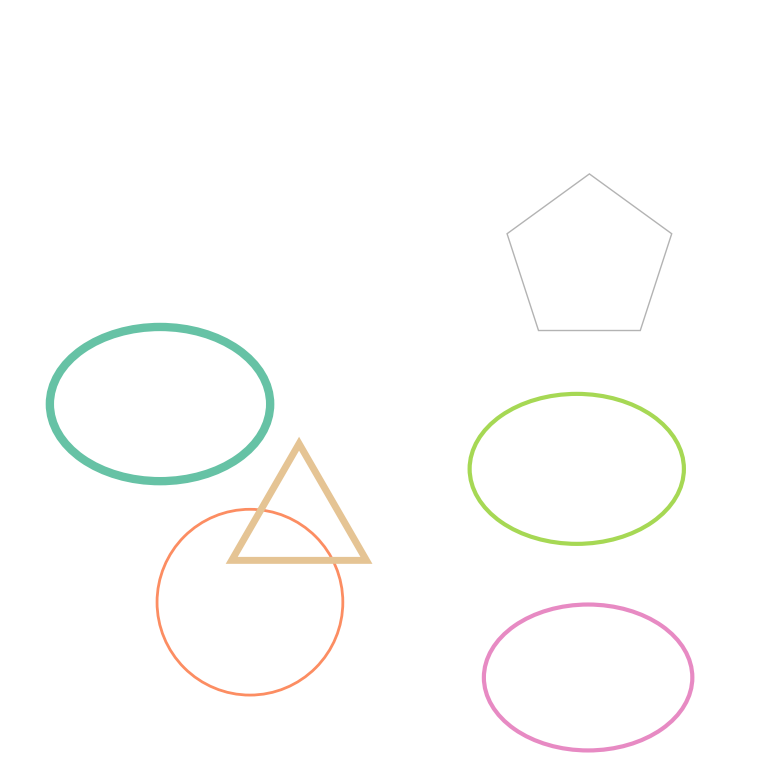[{"shape": "oval", "thickness": 3, "radius": 0.72, "center": [0.208, 0.475]}, {"shape": "circle", "thickness": 1, "radius": 0.6, "center": [0.325, 0.218]}, {"shape": "oval", "thickness": 1.5, "radius": 0.68, "center": [0.764, 0.12]}, {"shape": "oval", "thickness": 1.5, "radius": 0.7, "center": [0.749, 0.391]}, {"shape": "triangle", "thickness": 2.5, "radius": 0.51, "center": [0.388, 0.323]}, {"shape": "pentagon", "thickness": 0.5, "radius": 0.56, "center": [0.765, 0.662]}]